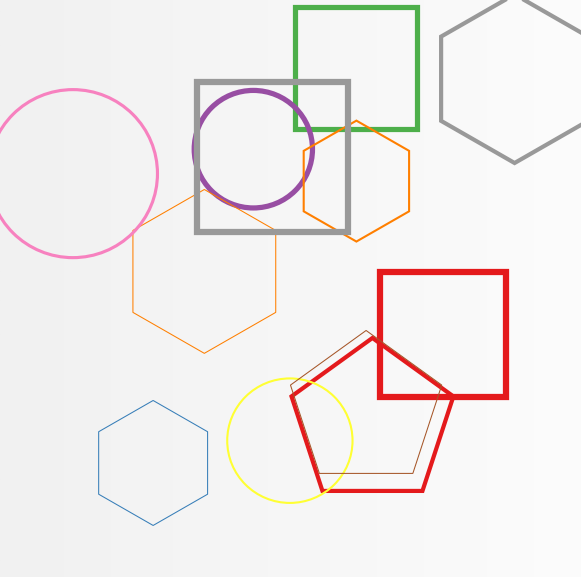[{"shape": "pentagon", "thickness": 2, "radius": 0.73, "center": [0.641, 0.267]}, {"shape": "square", "thickness": 3, "radius": 0.54, "center": [0.762, 0.42]}, {"shape": "hexagon", "thickness": 0.5, "radius": 0.54, "center": [0.263, 0.197]}, {"shape": "square", "thickness": 2.5, "radius": 0.53, "center": [0.612, 0.881]}, {"shape": "circle", "thickness": 2.5, "radius": 0.51, "center": [0.436, 0.741]}, {"shape": "hexagon", "thickness": 1, "radius": 0.52, "center": [0.613, 0.686]}, {"shape": "hexagon", "thickness": 0.5, "radius": 0.71, "center": [0.352, 0.529]}, {"shape": "circle", "thickness": 1, "radius": 0.54, "center": [0.499, 0.236]}, {"shape": "pentagon", "thickness": 0.5, "radius": 0.68, "center": [0.63, 0.29]}, {"shape": "circle", "thickness": 1.5, "radius": 0.73, "center": [0.125, 0.698]}, {"shape": "square", "thickness": 3, "radius": 0.65, "center": [0.468, 0.727]}, {"shape": "hexagon", "thickness": 2, "radius": 0.73, "center": [0.885, 0.863]}]